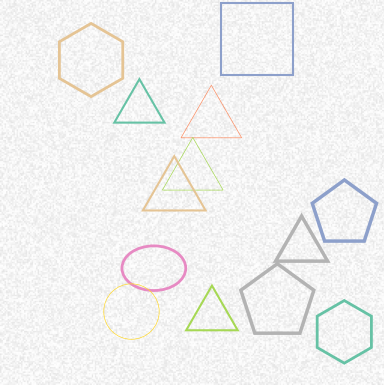[{"shape": "hexagon", "thickness": 2, "radius": 0.41, "center": [0.894, 0.138]}, {"shape": "triangle", "thickness": 1.5, "radius": 0.38, "center": [0.362, 0.719]}, {"shape": "triangle", "thickness": 0.5, "radius": 0.45, "center": [0.549, 0.688]}, {"shape": "pentagon", "thickness": 2.5, "radius": 0.44, "center": [0.895, 0.445]}, {"shape": "square", "thickness": 1.5, "radius": 0.47, "center": [0.668, 0.9]}, {"shape": "oval", "thickness": 2, "radius": 0.41, "center": [0.4, 0.303]}, {"shape": "triangle", "thickness": 1.5, "radius": 0.39, "center": [0.551, 0.181]}, {"shape": "triangle", "thickness": 0.5, "radius": 0.46, "center": [0.501, 0.552]}, {"shape": "circle", "thickness": 0.5, "radius": 0.36, "center": [0.341, 0.191]}, {"shape": "hexagon", "thickness": 2, "radius": 0.48, "center": [0.237, 0.844]}, {"shape": "triangle", "thickness": 1.5, "radius": 0.47, "center": [0.453, 0.5]}, {"shape": "pentagon", "thickness": 2.5, "radius": 0.5, "center": [0.72, 0.215]}, {"shape": "triangle", "thickness": 2.5, "radius": 0.39, "center": [0.783, 0.361]}]